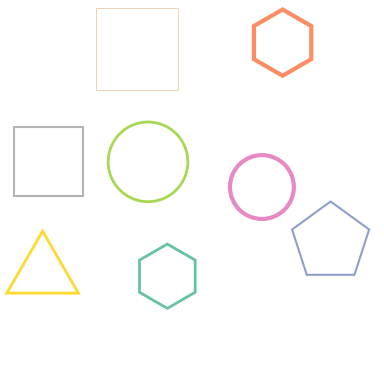[{"shape": "hexagon", "thickness": 2, "radius": 0.42, "center": [0.435, 0.283]}, {"shape": "hexagon", "thickness": 3, "radius": 0.43, "center": [0.734, 0.889]}, {"shape": "pentagon", "thickness": 1.5, "radius": 0.53, "center": [0.859, 0.371]}, {"shape": "circle", "thickness": 3, "radius": 0.41, "center": [0.68, 0.514]}, {"shape": "circle", "thickness": 2, "radius": 0.52, "center": [0.384, 0.58]}, {"shape": "triangle", "thickness": 2, "radius": 0.54, "center": [0.111, 0.292]}, {"shape": "square", "thickness": 0.5, "radius": 0.53, "center": [0.356, 0.873]}, {"shape": "square", "thickness": 1.5, "radius": 0.45, "center": [0.125, 0.58]}]